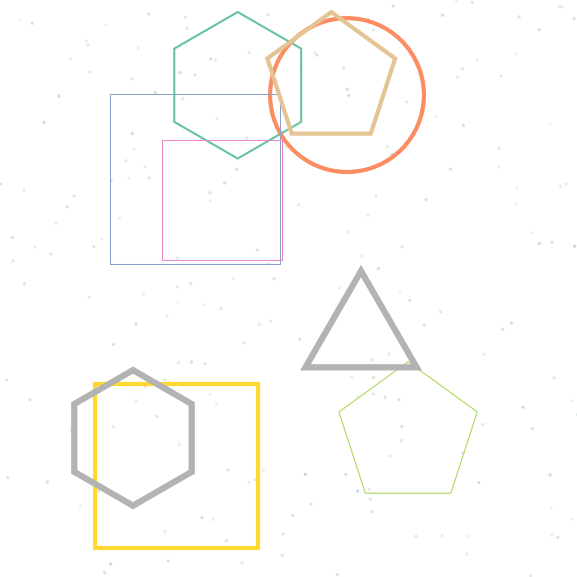[{"shape": "hexagon", "thickness": 1, "radius": 0.63, "center": [0.412, 0.851]}, {"shape": "circle", "thickness": 2, "radius": 0.67, "center": [0.601, 0.835]}, {"shape": "square", "thickness": 0.5, "radius": 0.73, "center": [0.337, 0.689]}, {"shape": "square", "thickness": 0.5, "radius": 0.52, "center": [0.385, 0.653]}, {"shape": "pentagon", "thickness": 0.5, "radius": 0.63, "center": [0.707, 0.247]}, {"shape": "square", "thickness": 2, "radius": 0.71, "center": [0.305, 0.192]}, {"shape": "pentagon", "thickness": 2, "radius": 0.58, "center": [0.574, 0.862]}, {"shape": "hexagon", "thickness": 3, "radius": 0.59, "center": [0.23, 0.241]}, {"shape": "triangle", "thickness": 3, "radius": 0.56, "center": [0.625, 0.419]}]